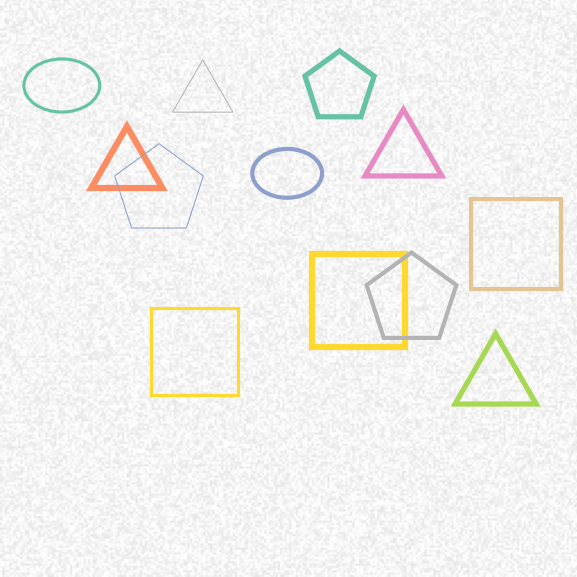[{"shape": "pentagon", "thickness": 2.5, "radius": 0.31, "center": [0.588, 0.848]}, {"shape": "oval", "thickness": 1.5, "radius": 0.33, "center": [0.107, 0.851]}, {"shape": "triangle", "thickness": 3, "radius": 0.36, "center": [0.22, 0.709]}, {"shape": "pentagon", "thickness": 0.5, "radius": 0.4, "center": [0.275, 0.67]}, {"shape": "oval", "thickness": 2, "radius": 0.3, "center": [0.497, 0.699]}, {"shape": "triangle", "thickness": 2.5, "radius": 0.38, "center": [0.699, 0.733]}, {"shape": "triangle", "thickness": 2.5, "radius": 0.41, "center": [0.858, 0.34]}, {"shape": "square", "thickness": 3, "radius": 0.4, "center": [0.62, 0.478]}, {"shape": "square", "thickness": 1.5, "radius": 0.38, "center": [0.336, 0.39]}, {"shape": "square", "thickness": 2, "radius": 0.39, "center": [0.894, 0.577]}, {"shape": "pentagon", "thickness": 2, "radius": 0.41, "center": [0.713, 0.48]}, {"shape": "triangle", "thickness": 0.5, "radius": 0.3, "center": [0.351, 0.835]}]